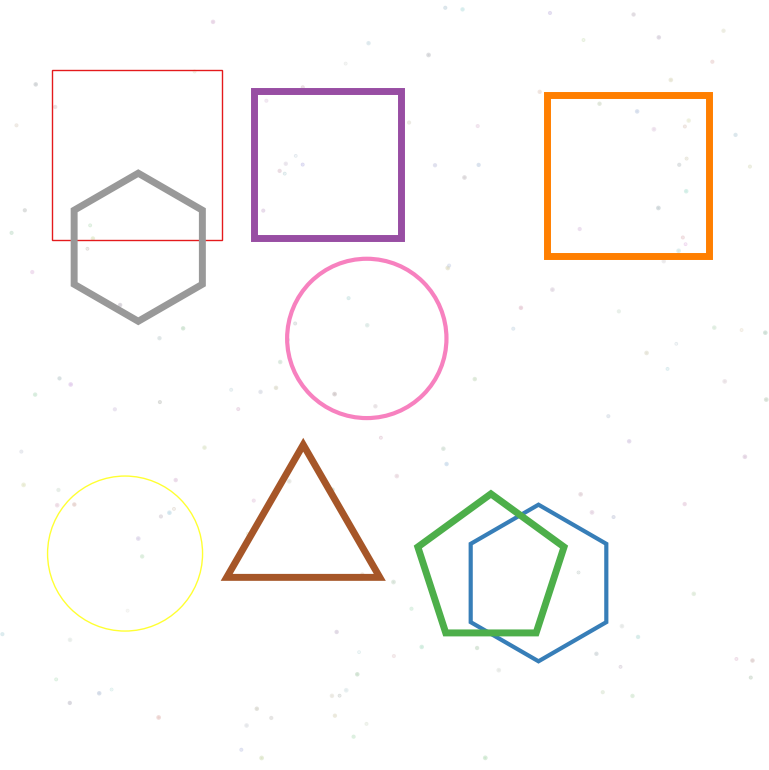[{"shape": "square", "thickness": 0.5, "radius": 0.55, "center": [0.178, 0.799]}, {"shape": "hexagon", "thickness": 1.5, "radius": 0.51, "center": [0.699, 0.243]}, {"shape": "pentagon", "thickness": 2.5, "radius": 0.5, "center": [0.638, 0.259]}, {"shape": "square", "thickness": 2.5, "radius": 0.48, "center": [0.426, 0.786]}, {"shape": "square", "thickness": 2.5, "radius": 0.52, "center": [0.815, 0.772]}, {"shape": "circle", "thickness": 0.5, "radius": 0.5, "center": [0.162, 0.281]}, {"shape": "triangle", "thickness": 2.5, "radius": 0.57, "center": [0.394, 0.308]}, {"shape": "circle", "thickness": 1.5, "radius": 0.52, "center": [0.476, 0.56]}, {"shape": "hexagon", "thickness": 2.5, "radius": 0.48, "center": [0.18, 0.679]}]